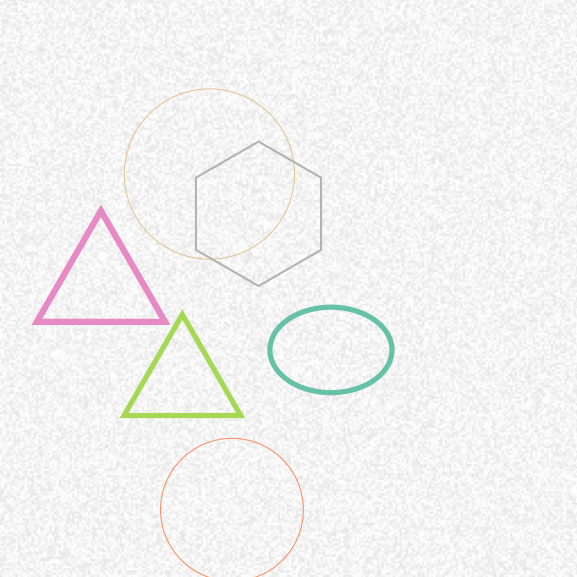[{"shape": "oval", "thickness": 2.5, "radius": 0.53, "center": [0.573, 0.393]}, {"shape": "circle", "thickness": 0.5, "radius": 0.62, "center": [0.402, 0.116]}, {"shape": "triangle", "thickness": 3, "radius": 0.64, "center": [0.175, 0.506]}, {"shape": "triangle", "thickness": 2.5, "radius": 0.58, "center": [0.316, 0.338]}, {"shape": "circle", "thickness": 0.5, "radius": 0.74, "center": [0.363, 0.698]}, {"shape": "hexagon", "thickness": 1, "radius": 0.63, "center": [0.448, 0.629]}]